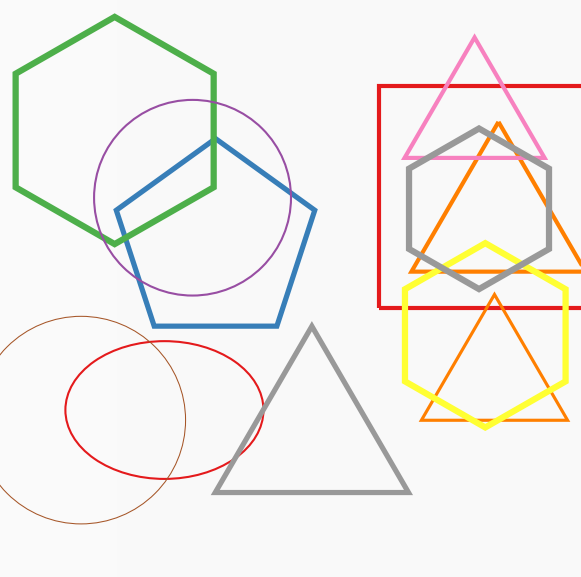[{"shape": "square", "thickness": 2, "radius": 0.96, "center": [0.843, 0.658]}, {"shape": "oval", "thickness": 1, "radius": 0.85, "center": [0.283, 0.289]}, {"shape": "pentagon", "thickness": 2.5, "radius": 0.9, "center": [0.371, 0.58]}, {"shape": "hexagon", "thickness": 3, "radius": 0.98, "center": [0.197, 0.773]}, {"shape": "circle", "thickness": 1, "radius": 0.85, "center": [0.331, 0.657]}, {"shape": "triangle", "thickness": 2, "radius": 0.86, "center": [0.858, 0.615]}, {"shape": "triangle", "thickness": 1.5, "radius": 0.73, "center": [0.851, 0.344]}, {"shape": "hexagon", "thickness": 3, "radius": 0.8, "center": [0.835, 0.419]}, {"shape": "circle", "thickness": 0.5, "radius": 0.9, "center": [0.14, 0.272]}, {"shape": "triangle", "thickness": 2, "radius": 0.7, "center": [0.816, 0.795]}, {"shape": "hexagon", "thickness": 3, "radius": 0.7, "center": [0.824, 0.638]}, {"shape": "triangle", "thickness": 2.5, "radius": 0.96, "center": [0.537, 0.242]}]